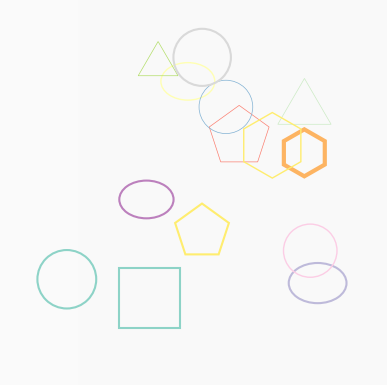[{"shape": "circle", "thickness": 1.5, "radius": 0.38, "center": [0.172, 0.275]}, {"shape": "square", "thickness": 1.5, "radius": 0.39, "center": [0.386, 0.226]}, {"shape": "oval", "thickness": 1, "radius": 0.35, "center": [0.485, 0.789]}, {"shape": "oval", "thickness": 1.5, "radius": 0.37, "center": [0.82, 0.265]}, {"shape": "pentagon", "thickness": 0.5, "radius": 0.41, "center": [0.617, 0.645]}, {"shape": "circle", "thickness": 0.5, "radius": 0.35, "center": [0.583, 0.722]}, {"shape": "hexagon", "thickness": 3, "radius": 0.3, "center": [0.785, 0.603]}, {"shape": "triangle", "thickness": 0.5, "radius": 0.3, "center": [0.408, 0.833]}, {"shape": "circle", "thickness": 1, "radius": 0.35, "center": [0.801, 0.349]}, {"shape": "circle", "thickness": 1.5, "radius": 0.37, "center": [0.522, 0.851]}, {"shape": "oval", "thickness": 1.5, "radius": 0.35, "center": [0.378, 0.482]}, {"shape": "triangle", "thickness": 0.5, "radius": 0.4, "center": [0.786, 0.717]}, {"shape": "pentagon", "thickness": 1.5, "radius": 0.36, "center": [0.521, 0.398]}, {"shape": "hexagon", "thickness": 1, "radius": 0.43, "center": [0.703, 0.623]}]